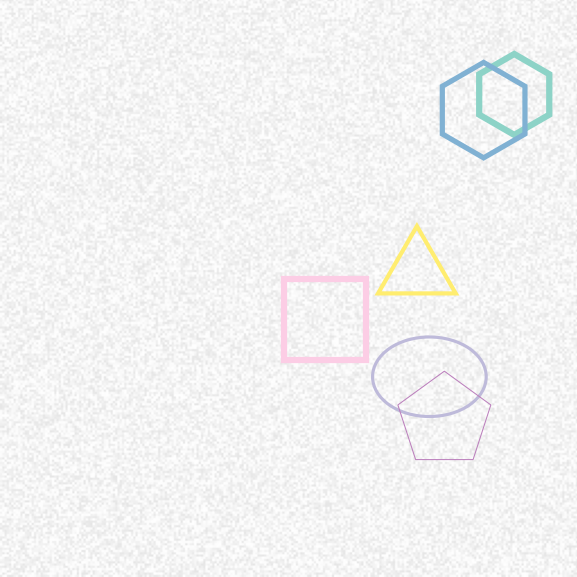[{"shape": "hexagon", "thickness": 3, "radius": 0.35, "center": [0.89, 0.836]}, {"shape": "oval", "thickness": 1.5, "radius": 0.49, "center": [0.744, 0.347]}, {"shape": "hexagon", "thickness": 2.5, "radius": 0.41, "center": [0.837, 0.808]}, {"shape": "square", "thickness": 3, "radius": 0.35, "center": [0.563, 0.446]}, {"shape": "pentagon", "thickness": 0.5, "radius": 0.42, "center": [0.769, 0.272]}, {"shape": "triangle", "thickness": 2, "radius": 0.39, "center": [0.722, 0.53]}]